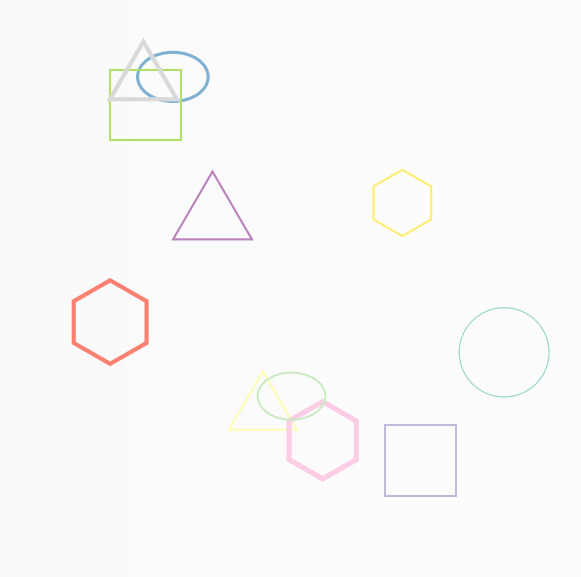[{"shape": "circle", "thickness": 0.5, "radius": 0.39, "center": [0.867, 0.389]}, {"shape": "triangle", "thickness": 1, "radius": 0.34, "center": [0.452, 0.289]}, {"shape": "square", "thickness": 1, "radius": 0.31, "center": [0.724, 0.202]}, {"shape": "hexagon", "thickness": 2, "radius": 0.36, "center": [0.19, 0.441]}, {"shape": "oval", "thickness": 1.5, "radius": 0.3, "center": [0.297, 0.866]}, {"shape": "square", "thickness": 1, "radius": 0.31, "center": [0.251, 0.817]}, {"shape": "hexagon", "thickness": 2.5, "radius": 0.33, "center": [0.555, 0.237]}, {"shape": "triangle", "thickness": 2, "radius": 0.33, "center": [0.247, 0.86]}, {"shape": "triangle", "thickness": 1, "radius": 0.39, "center": [0.366, 0.624]}, {"shape": "oval", "thickness": 1, "radius": 0.29, "center": [0.501, 0.313]}, {"shape": "hexagon", "thickness": 1, "radius": 0.29, "center": [0.692, 0.648]}]